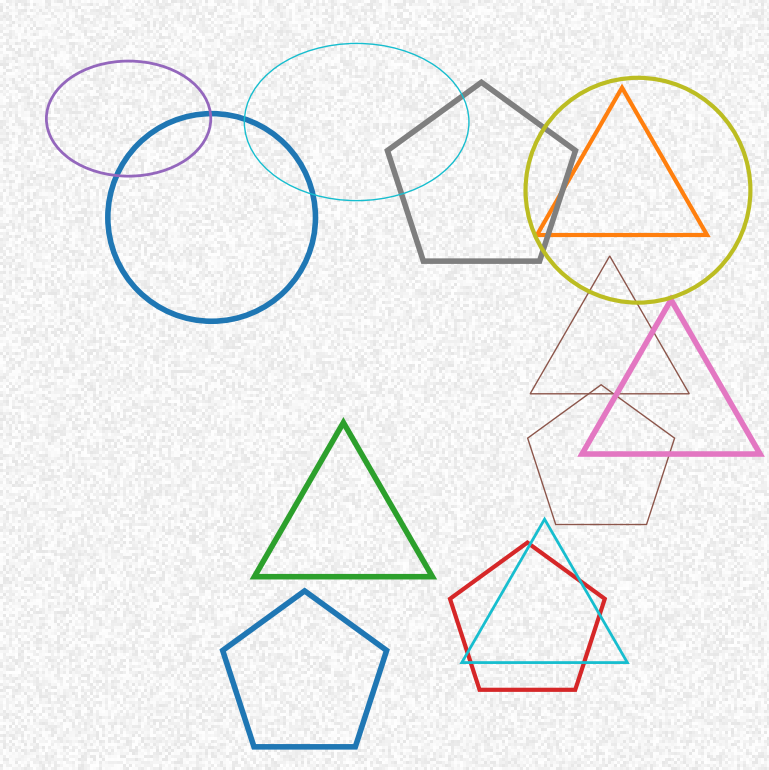[{"shape": "circle", "thickness": 2, "radius": 0.67, "center": [0.275, 0.718]}, {"shape": "pentagon", "thickness": 2, "radius": 0.56, "center": [0.396, 0.121]}, {"shape": "triangle", "thickness": 1.5, "radius": 0.64, "center": [0.808, 0.759]}, {"shape": "triangle", "thickness": 2, "radius": 0.67, "center": [0.446, 0.318]}, {"shape": "pentagon", "thickness": 1.5, "radius": 0.53, "center": [0.685, 0.19]}, {"shape": "oval", "thickness": 1, "radius": 0.53, "center": [0.167, 0.846]}, {"shape": "pentagon", "thickness": 0.5, "radius": 0.5, "center": [0.781, 0.4]}, {"shape": "triangle", "thickness": 0.5, "radius": 0.6, "center": [0.792, 0.548]}, {"shape": "triangle", "thickness": 2, "radius": 0.67, "center": [0.871, 0.477]}, {"shape": "pentagon", "thickness": 2, "radius": 0.64, "center": [0.625, 0.765]}, {"shape": "circle", "thickness": 1.5, "radius": 0.73, "center": [0.829, 0.753]}, {"shape": "oval", "thickness": 0.5, "radius": 0.73, "center": [0.463, 0.842]}, {"shape": "triangle", "thickness": 1, "radius": 0.62, "center": [0.707, 0.202]}]